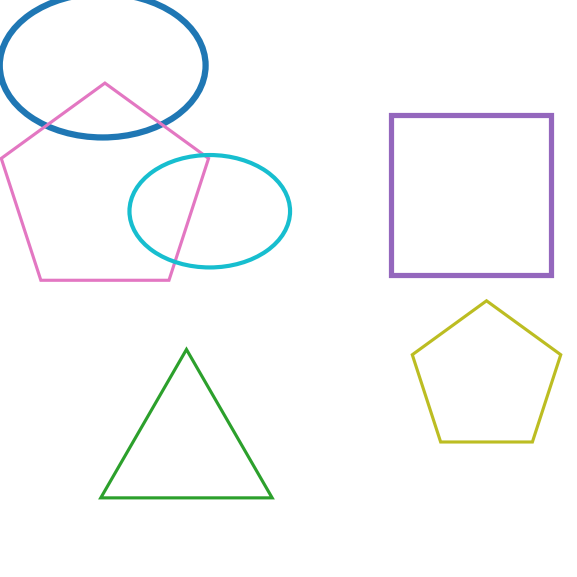[{"shape": "oval", "thickness": 3, "radius": 0.89, "center": [0.178, 0.886]}, {"shape": "triangle", "thickness": 1.5, "radius": 0.86, "center": [0.323, 0.223]}, {"shape": "square", "thickness": 2.5, "radius": 0.69, "center": [0.815, 0.661]}, {"shape": "pentagon", "thickness": 1.5, "radius": 0.94, "center": [0.182, 0.667]}, {"shape": "pentagon", "thickness": 1.5, "radius": 0.68, "center": [0.842, 0.343]}, {"shape": "oval", "thickness": 2, "radius": 0.7, "center": [0.363, 0.633]}]